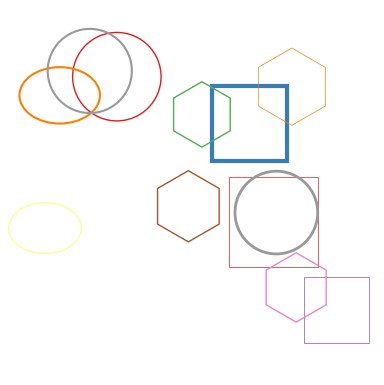[{"shape": "circle", "thickness": 1, "radius": 0.57, "center": [0.303, 0.801]}, {"shape": "square", "thickness": 0.5, "radius": 0.58, "center": [0.71, 0.423]}, {"shape": "square", "thickness": 3, "radius": 0.49, "center": [0.648, 0.68]}, {"shape": "hexagon", "thickness": 1, "radius": 0.42, "center": [0.524, 0.703]}, {"shape": "square", "thickness": 0.5, "radius": 0.42, "center": [0.874, 0.195]}, {"shape": "hexagon", "thickness": 0.5, "radius": 0.5, "center": [0.758, 0.775]}, {"shape": "oval", "thickness": 1.5, "radius": 0.52, "center": [0.155, 0.752]}, {"shape": "oval", "thickness": 0.5, "radius": 0.47, "center": [0.117, 0.407]}, {"shape": "hexagon", "thickness": 1, "radius": 0.46, "center": [0.489, 0.464]}, {"shape": "hexagon", "thickness": 1, "radius": 0.45, "center": [0.769, 0.253]}, {"shape": "circle", "thickness": 2, "radius": 0.54, "center": [0.718, 0.448]}, {"shape": "circle", "thickness": 1.5, "radius": 0.55, "center": [0.233, 0.816]}]